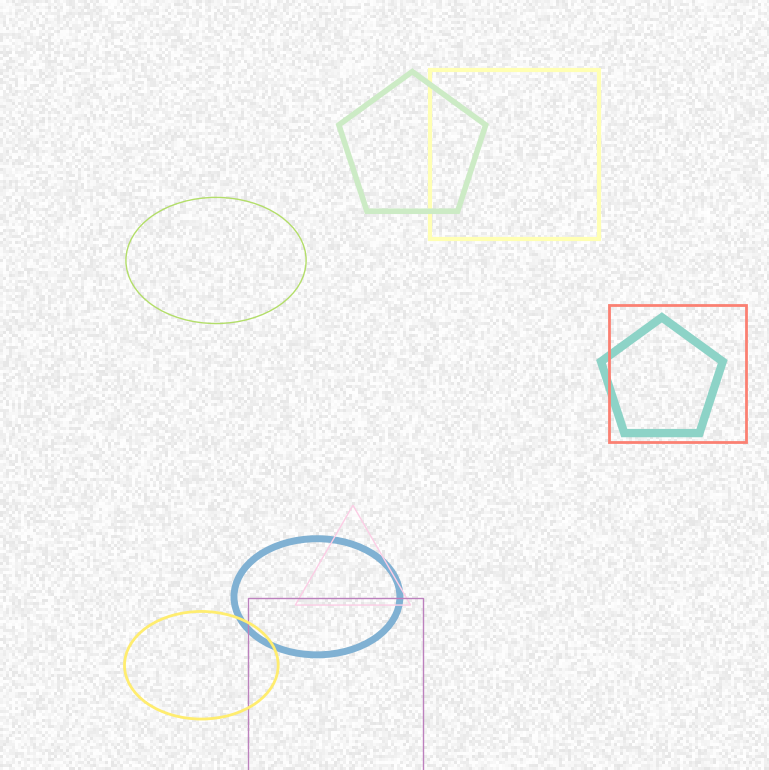[{"shape": "pentagon", "thickness": 3, "radius": 0.42, "center": [0.86, 0.505]}, {"shape": "square", "thickness": 1.5, "radius": 0.55, "center": [0.668, 0.8]}, {"shape": "square", "thickness": 1, "radius": 0.45, "center": [0.88, 0.515]}, {"shape": "oval", "thickness": 2.5, "radius": 0.54, "center": [0.412, 0.225]}, {"shape": "oval", "thickness": 0.5, "radius": 0.58, "center": [0.281, 0.662]}, {"shape": "triangle", "thickness": 0.5, "radius": 0.43, "center": [0.458, 0.257]}, {"shape": "square", "thickness": 0.5, "radius": 0.57, "center": [0.436, 0.109]}, {"shape": "pentagon", "thickness": 2, "radius": 0.5, "center": [0.535, 0.807]}, {"shape": "oval", "thickness": 1, "radius": 0.5, "center": [0.261, 0.136]}]